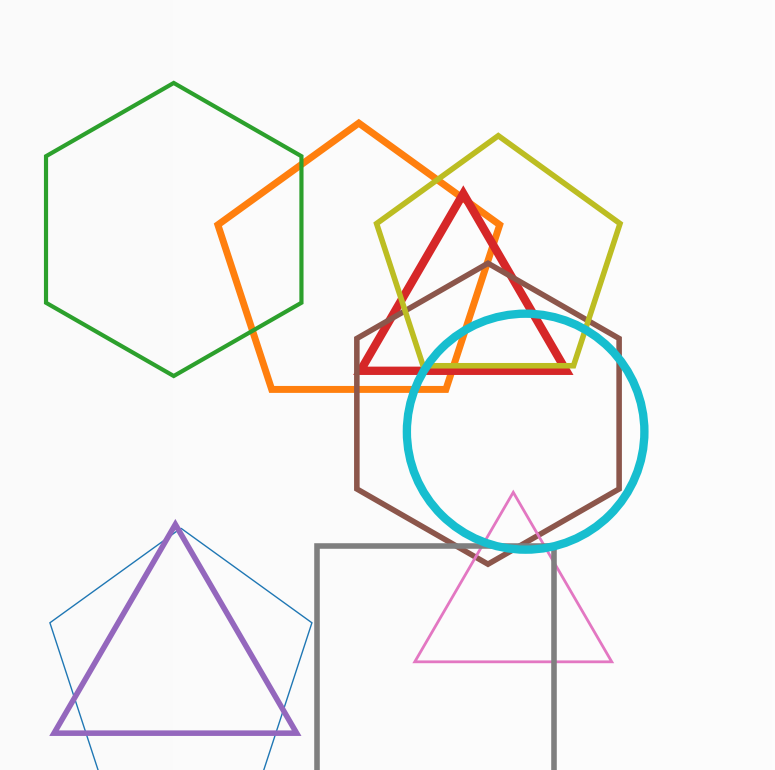[{"shape": "pentagon", "thickness": 0.5, "radius": 0.89, "center": [0.233, 0.136]}, {"shape": "pentagon", "thickness": 2.5, "radius": 0.96, "center": [0.463, 0.649]}, {"shape": "hexagon", "thickness": 1.5, "radius": 0.95, "center": [0.224, 0.702]}, {"shape": "triangle", "thickness": 3, "radius": 0.77, "center": [0.598, 0.595]}, {"shape": "triangle", "thickness": 2, "radius": 0.9, "center": [0.226, 0.138]}, {"shape": "hexagon", "thickness": 2, "radius": 0.98, "center": [0.63, 0.463]}, {"shape": "triangle", "thickness": 1, "radius": 0.73, "center": [0.662, 0.214]}, {"shape": "square", "thickness": 2, "radius": 0.76, "center": [0.562, 0.139]}, {"shape": "pentagon", "thickness": 2, "radius": 0.83, "center": [0.643, 0.659]}, {"shape": "circle", "thickness": 3, "radius": 0.77, "center": [0.678, 0.439]}]